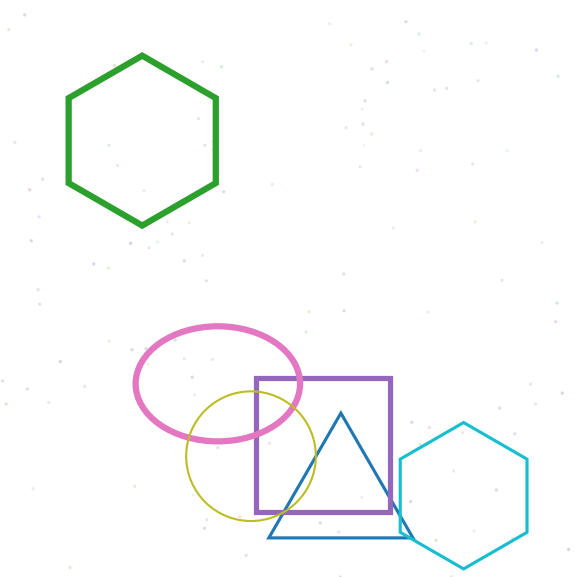[{"shape": "triangle", "thickness": 1.5, "radius": 0.72, "center": [0.59, 0.14]}, {"shape": "hexagon", "thickness": 3, "radius": 0.74, "center": [0.246, 0.756]}, {"shape": "square", "thickness": 2.5, "radius": 0.58, "center": [0.559, 0.228]}, {"shape": "oval", "thickness": 3, "radius": 0.71, "center": [0.377, 0.335]}, {"shape": "circle", "thickness": 1, "radius": 0.56, "center": [0.435, 0.209]}, {"shape": "hexagon", "thickness": 1.5, "radius": 0.63, "center": [0.803, 0.141]}]